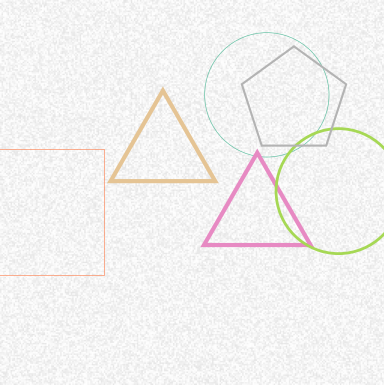[{"shape": "circle", "thickness": 0.5, "radius": 0.81, "center": [0.693, 0.754]}, {"shape": "square", "thickness": 0.5, "radius": 0.81, "center": [0.108, 0.449]}, {"shape": "triangle", "thickness": 3, "radius": 0.8, "center": [0.668, 0.444]}, {"shape": "circle", "thickness": 2, "radius": 0.81, "center": [0.879, 0.504]}, {"shape": "triangle", "thickness": 3, "radius": 0.78, "center": [0.423, 0.608]}, {"shape": "pentagon", "thickness": 1.5, "radius": 0.71, "center": [0.764, 0.737]}]